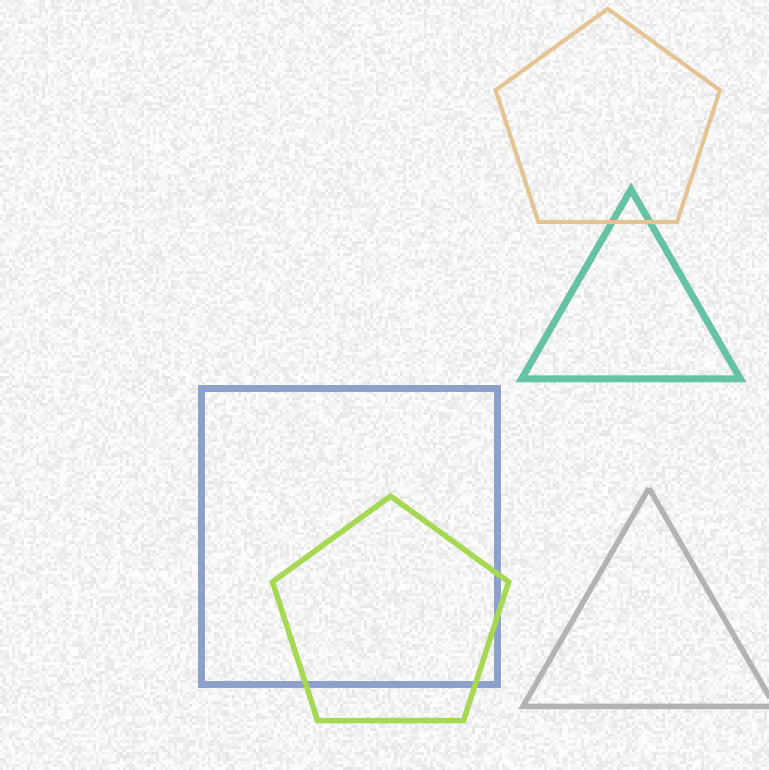[{"shape": "triangle", "thickness": 2.5, "radius": 0.82, "center": [0.82, 0.59]}, {"shape": "square", "thickness": 2.5, "radius": 0.96, "center": [0.453, 0.304]}, {"shape": "pentagon", "thickness": 2, "radius": 0.81, "center": [0.507, 0.195]}, {"shape": "pentagon", "thickness": 1.5, "radius": 0.77, "center": [0.789, 0.835]}, {"shape": "triangle", "thickness": 2, "radius": 0.94, "center": [0.843, 0.177]}]